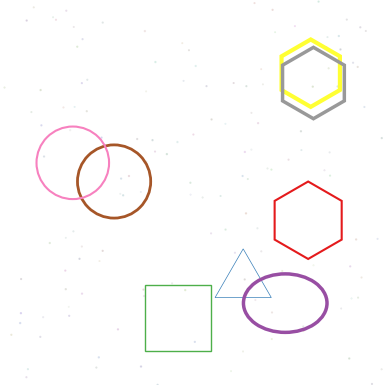[{"shape": "hexagon", "thickness": 1.5, "radius": 0.5, "center": [0.8, 0.428]}, {"shape": "triangle", "thickness": 0.5, "radius": 0.42, "center": [0.632, 0.269]}, {"shape": "square", "thickness": 1, "radius": 0.43, "center": [0.462, 0.174]}, {"shape": "oval", "thickness": 2.5, "radius": 0.54, "center": [0.741, 0.213]}, {"shape": "hexagon", "thickness": 3, "radius": 0.44, "center": [0.807, 0.81]}, {"shape": "circle", "thickness": 2, "radius": 0.48, "center": [0.296, 0.529]}, {"shape": "circle", "thickness": 1.5, "radius": 0.47, "center": [0.189, 0.577]}, {"shape": "hexagon", "thickness": 2.5, "radius": 0.46, "center": [0.814, 0.784]}]